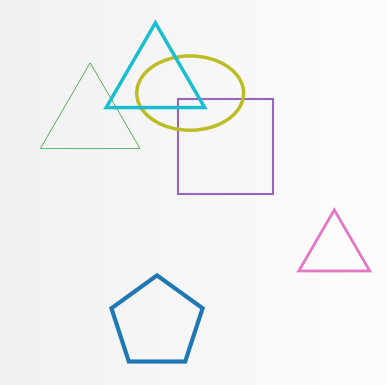[{"shape": "pentagon", "thickness": 3, "radius": 0.62, "center": [0.405, 0.161]}, {"shape": "triangle", "thickness": 0.5, "radius": 0.74, "center": [0.233, 0.689]}, {"shape": "square", "thickness": 1.5, "radius": 0.61, "center": [0.583, 0.62]}, {"shape": "triangle", "thickness": 2, "radius": 0.53, "center": [0.863, 0.349]}, {"shape": "oval", "thickness": 2.5, "radius": 0.69, "center": [0.491, 0.758]}, {"shape": "triangle", "thickness": 2.5, "radius": 0.73, "center": [0.401, 0.794]}]